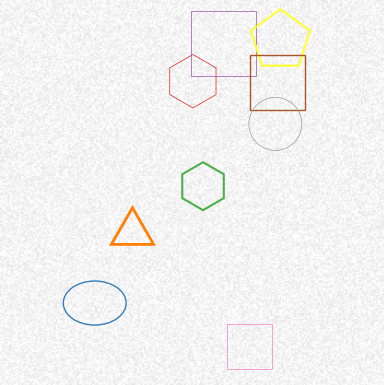[{"shape": "hexagon", "thickness": 0.5, "radius": 0.35, "center": [0.501, 0.789]}, {"shape": "oval", "thickness": 1, "radius": 0.41, "center": [0.246, 0.213]}, {"shape": "hexagon", "thickness": 1.5, "radius": 0.31, "center": [0.527, 0.516]}, {"shape": "square", "thickness": 0.5, "radius": 0.42, "center": [0.581, 0.888]}, {"shape": "triangle", "thickness": 2, "radius": 0.32, "center": [0.344, 0.397]}, {"shape": "pentagon", "thickness": 1.5, "radius": 0.4, "center": [0.728, 0.895]}, {"shape": "square", "thickness": 1, "radius": 0.36, "center": [0.722, 0.786]}, {"shape": "square", "thickness": 0.5, "radius": 0.29, "center": [0.648, 0.101]}, {"shape": "circle", "thickness": 0.5, "radius": 0.34, "center": [0.715, 0.678]}]